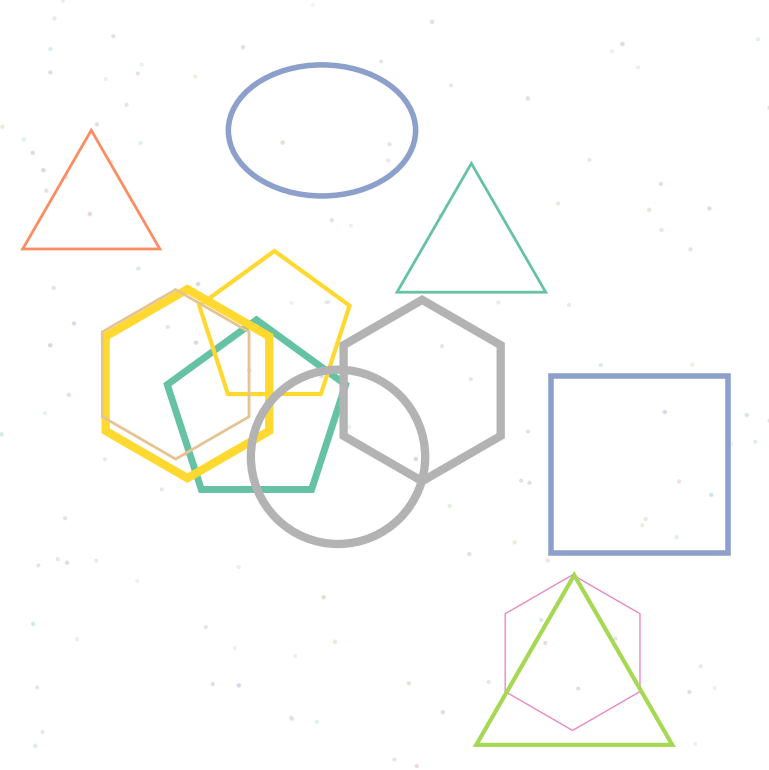[{"shape": "triangle", "thickness": 1, "radius": 0.56, "center": [0.612, 0.676]}, {"shape": "pentagon", "thickness": 2.5, "radius": 0.61, "center": [0.333, 0.463]}, {"shape": "triangle", "thickness": 1, "radius": 0.51, "center": [0.119, 0.728]}, {"shape": "oval", "thickness": 2, "radius": 0.61, "center": [0.418, 0.831]}, {"shape": "square", "thickness": 2, "radius": 0.57, "center": [0.831, 0.397]}, {"shape": "hexagon", "thickness": 0.5, "radius": 0.51, "center": [0.744, 0.152]}, {"shape": "triangle", "thickness": 1.5, "radius": 0.73, "center": [0.746, 0.106]}, {"shape": "pentagon", "thickness": 1.5, "radius": 0.51, "center": [0.356, 0.571]}, {"shape": "hexagon", "thickness": 3, "radius": 0.61, "center": [0.243, 0.502]}, {"shape": "hexagon", "thickness": 1, "radius": 0.55, "center": [0.228, 0.514]}, {"shape": "circle", "thickness": 3, "radius": 0.57, "center": [0.439, 0.407]}, {"shape": "hexagon", "thickness": 3, "radius": 0.59, "center": [0.548, 0.493]}]